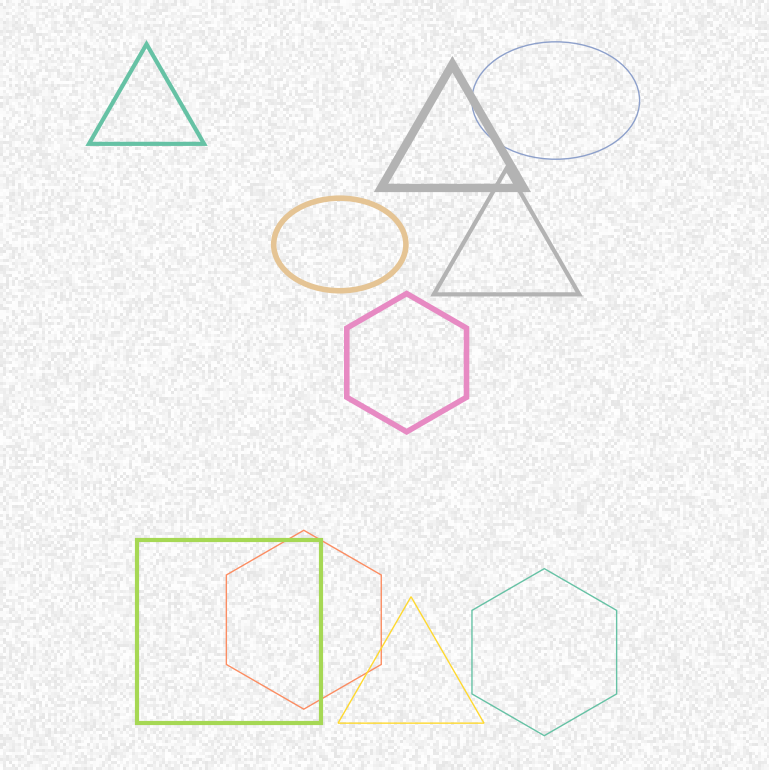[{"shape": "hexagon", "thickness": 0.5, "radius": 0.54, "center": [0.707, 0.153]}, {"shape": "triangle", "thickness": 1.5, "radius": 0.43, "center": [0.19, 0.856]}, {"shape": "hexagon", "thickness": 0.5, "radius": 0.58, "center": [0.395, 0.195]}, {"shape": "oval", "thickness": 0.5, "radius": 0.54, "center": [0.722, 0.869]}, {"shape": "hexagon", "thickness": 2, "radius": 0.45, "center": [0.528, 0.529]}, {"shape": "square", "thickness": 1.5, "radius": 0.6, "center": [0.298, 0.18]}, {"shape": "triangle", "thickness": 0.5, "radius": 0.55, "center": [0.534, 0.116]}, {"shape": "oval", "thickness": 2, "radius": 0.43, "center": [0.441, 0.683]}, {"shape": "triangle", "thickness": 1.5, "radius": 0.55, "center": [0.658, 0.672]}, {"shape": "triangle", "thickness": 3, "radius": 0.54, "center": [0.588, 0.809]}]